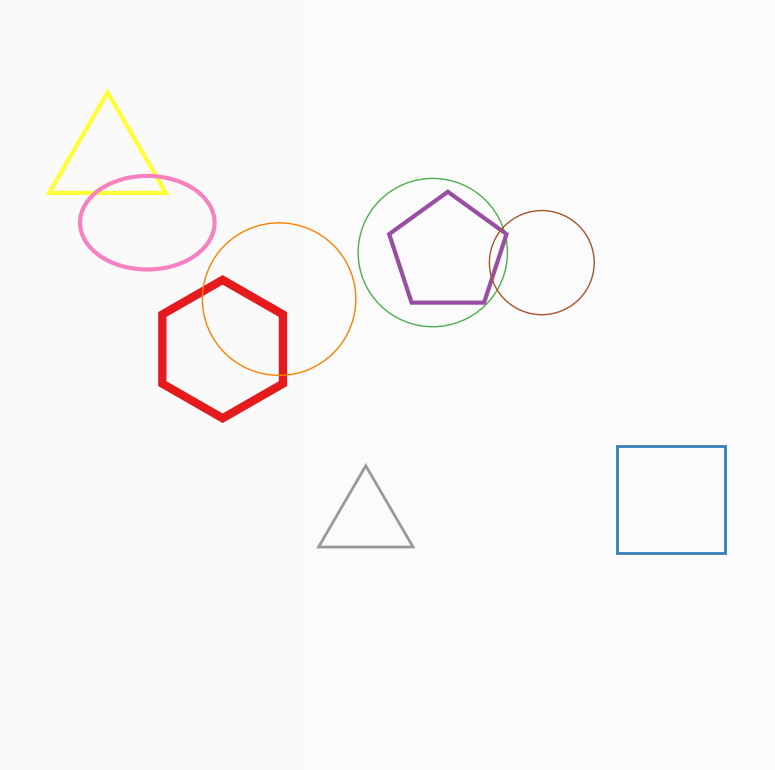[{"shape": "hexagon", "thickness": 3, "radius": 0.45, "center": [0.287, 0.547]}, {"shape": "square", "thickness": 1, "radius": 0.35, "center": [0.866, 0.351]}, {"shape": "circle", "thickness": 0.5, "radius": 0.48, "center": [0.558, 0.672]}, {"shape": "pentagon", "thickness": 1.5, "radius": 0.4, "center": [0.578, 0.671]}, {"shape": "circle", "thickness": 0.5, "radius": 0.5, "center": [0.36, 0.612]}, {"shape": "triangle", "thickness": 1.5, "radius": 0.44, "center": [0.139, 0.793]}, {"shape": "circle", "thickness": 0.5, "radius": 0.34, "center": [0.699, 0.659]}, {"shape": "oval", "thickness": 1.5, "radius": 0.43, "center": [0.19, 0.711]}, {"shape": "triangle", "thickness": 1, "radius": 0.35, "center": [0.472, 0.325]}]